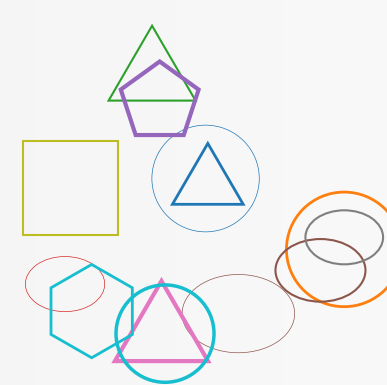[{"shape": "triangle", "thickness": 2, "radius": 0.53, "center": [0.536, 0.522]}, {"shape": "circle", "thickness": 0.5, "radius": 0.69, "center": [0.531, 0.536]}, {"shape": "circle", "thickness": 2, "radius": 0.74, "center": [0.888, 0.352]}, {"shape": "triangle", "thickness": 1.5, "radius": 0.65, "center": [0.392, 0.804]}, {"shape": "oval", "thickness": 0.5, "radius": 0.51, "center": [0.168, 0.262]}, {"shape": "pentagon", "thickness": 3, "radius": 0.53, "center": [0.412, 0.735]}, {"shape": "oval", "thickness": 0.5, "radius": 0.73, "center": [0.615, 0.185]}, {"shape": "oval", "thickness": 1.5, "radius": 0.58, "center": [0.827, 0.298]}, {"shape": "triangle", "thickness": 3, "radius": 0.69, "center": [0.417, 0.131]}, {"shape": "oval", "thickness": 1.5, "radius": 0.5, "center": [0.888, 0.384]}, {"shape": "square", "thickness": 1.5, "radius": 0.61, "center": [0.182, 0.512]}, {"shape": "hexagon", "thickness": 2, "radius": 0.61, "center": [0.237, 0.192]}, {"shape": "circle", "thickness": 2.5, "radius": 0.63, "center": [0.426, 0.133]}]